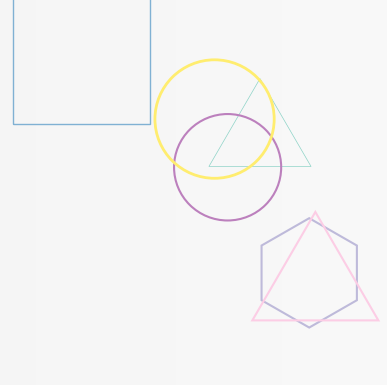[{"shape": "triangle", "thickness": 0.5, "radius": 0.76, "center": [0.671, 0.644]}, {"shape": "hexagon", "thickness": 1.5, "radius": 0.71, "center": [0.798, 0.291]}, {"shape": "square", "thickness": 1, "radius": 0.88, "center": [0.211, 0.855]}, {"shape": "triangle", "thickness": 1.5, "radius": 0.94, "center": [0.814, 0.262]}, {"shape": "circle", "thickness": 1.5, "radius": 0.69, "center": [0.587, 0.566]}, {"shape": "circle", "thickness": 2, "radius": 0.77, "center": [0.554, 0.691]}]